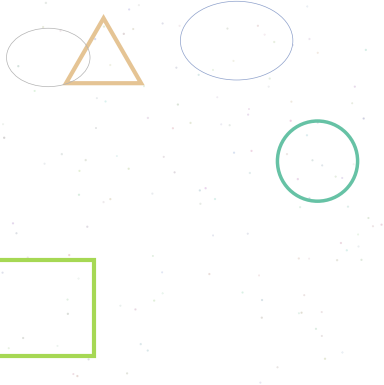[{"shape": "circle", "thickness": 2.5, "radius": 0.52, "center": [0.825, 0.582]}, {"shape": "oval", "thickness": 0.5, "radius": 0.73, "center": [0.615, 0.894]}, {"shape": "square", "thickness": 3, "radius": 0.62, "center": [0.12, 0.2]}, {"shape": "triangle", "thickness": 3, "radius": 0.56, "center": [0.269, 0.84]}, {"shape": "oval", "thickness": 0.5, "radius": 0.54, "center": [0.125, 0.851]}]